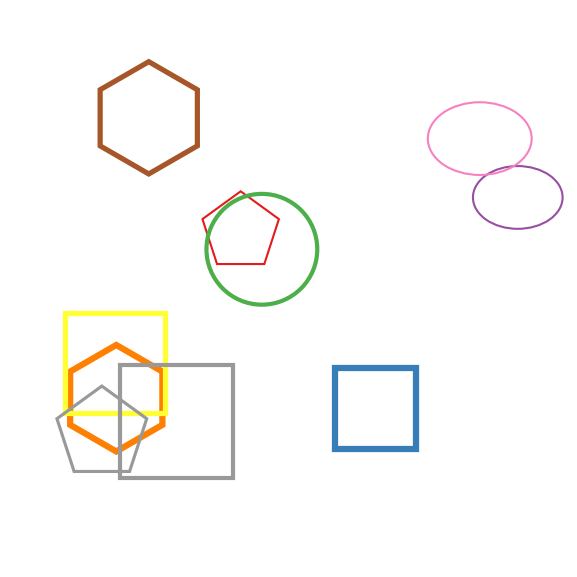[{"shape": "pentagon", "thickness": 1, "radius": 0.35, "center": [0.417, 0.598]}, {"shape": "square", "thickness": 3, "radius": 0.35, "center": [0.65, 0.291]}, {"shape": "circle", "thickness": 2, "radius": 0.48, "center": [0.453, 0.567]}, {"shape": "oval", "thickness": 1, "radius": 0.39, "center": [0.897, 0.657]}, {"shape": "hexagon", "thickness": 3, "radius": 0.46, "center": [0.201, 0.31]}, {"shape": "square", "thickness": 2.5, "radius": 0.43, "center": [0.199, 0.371]}, {"shape": "hexagon", "thickness": 2.5, "radius": 0.49, "center": [0.258, 0.795]}, {"shape": "oval", "thickness": 1, "radius": 0.45, "center": [0.831, 0.759]}, {"shape": "pentagon", "thickness": 1.5, "radius": 0.41, "center": [0.176, 0.249]}, {"shape": "square", "thickness": 2, "radius": 0.49, "center": [0.305, 0.269]}]